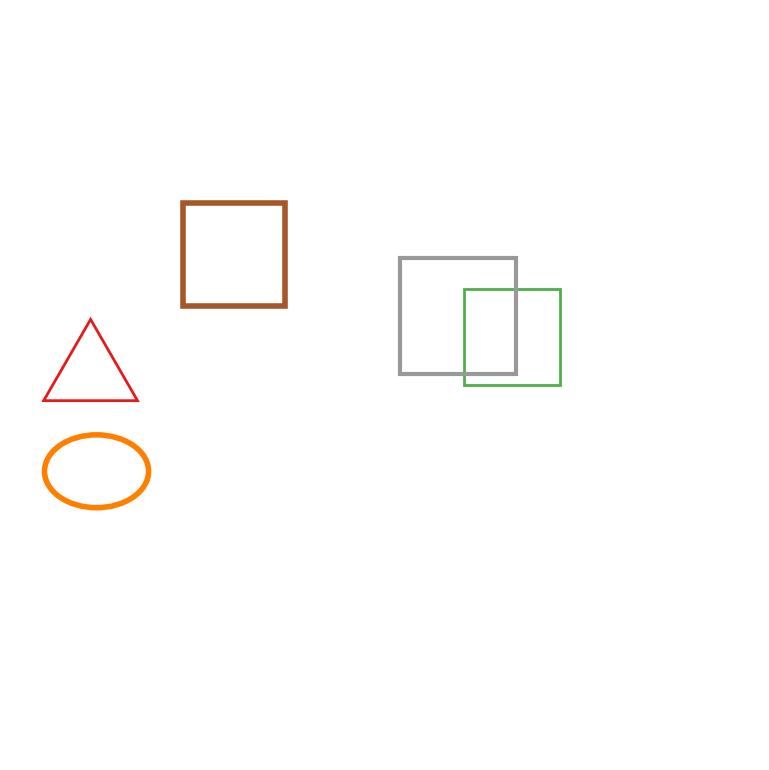[{"shape": "triangle", "thickness": 1, "radius": 0.35, "center": [0.118, 0.515]}, {"shape": "square", "thickness": 1, "radius": 0.31, "center": [0.665, 0.562]}, {"shape": "oval", "thickness": 2, "radius": 0.34, "center": [0.125, 0.388]}, {"shape": "square", "thickness": 2, "radius": 0.33, "center": [0.304, 0.669]}, {"shape": "square", "thickness": 1.5, "radius": 0.38, "center": [0.595, 0.589]}]